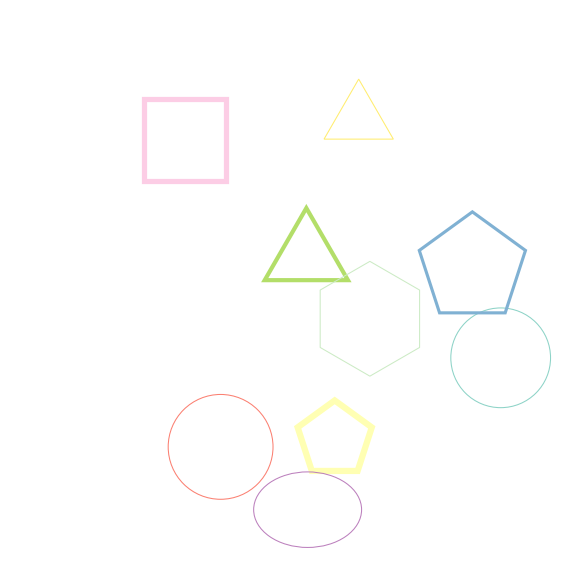[{"shape": "circle", "thickness": 0.5, "radius": 0.43, "center": [0.867, 0.38]}, {"shape": "pentagon", "thickness": 3, "radius": 0.34, "center": [0.58, 0.238]}, {"shape": "circle", "thickness": 0.5, "radius": 0.45, "center": [0.382, 0.225]}, {"shape": "pentagon", "thickness": 1.5, "radius": 0.48, "center": [0.818, 0.536]}, {"shape": "triangle", "thickness": 2, "radius": 0.42, "center": [0.53, 0.556]}, {"shape": "square", "thickness": 2.5, "radius": 0.35, "center": [0.32, 0.757]}, {"shape": "oval", "thickness": 0.5, "radius": 0.47, "center": [0.533, 0.117]}, {"shape": "hexagon", "thickness": 0.5, "radius": 0.5, "center": [0.641, 0.447]}, {"shape": "triangle", "thickness": 0.5, "radius": 0.35, "center": [0.621, 0.793]}]